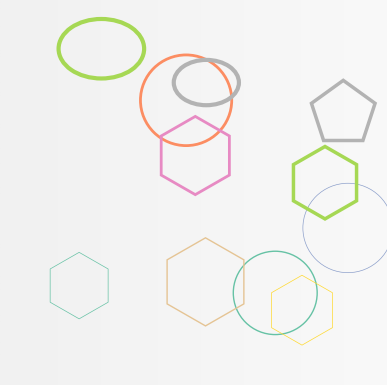[{"shape": "hexagon", "thickness": 0.5, "radius": 0.43, "center": [0.204, 0.258]}, {"shape": "circle", "thickness": 1, "radius": 0.54, "center": [0.71, 0.239]}, {"shape": "circle", "thickness": 2, "radius": 0.59, "center": [0.48, 0.74]}, {"shape": "circle", "thickness": 0.5, "radius": 0.58, "center": [0.898, 0.408]}, {"shape": "hexagon", "thickness": 2, "radius": 0.51, "center": [0.504, 0.596]}, {"shape": "oval", "thickness": 3, "radius": 0.55, "center": [0.262, 0.873]}, {"shape": "hexagon", "thickness": 2.5, "radius": 0.47, "center": [0.839, 0.525]}, {"shape": "hexagon", "thickness": 0.5, "radius": 0.45, "center": [0.779, 0.194]}, {"shape": "hexagon", "thickness": 1, "radius": 0.57, "center": [0.53, 0.268]}, {"shape": "pentagon", "thickness": 2.5, "radius": 0.43, "center": [0.886, 0.705]}, {"shape": "oval", "thickness": 3, "radius": 0.42, "center": [0.532, 0.786]}]